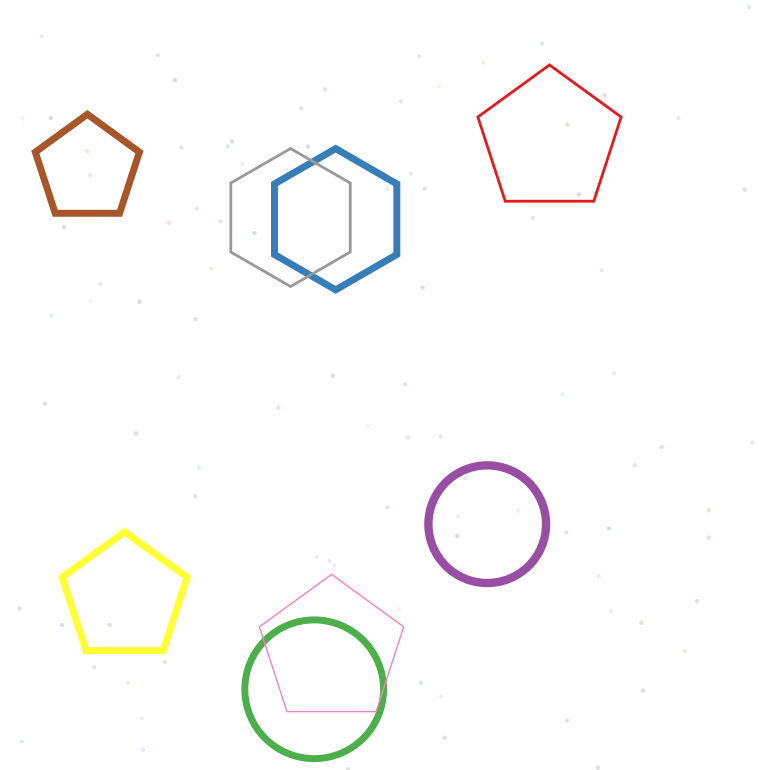[{"shape": "pentagon", "thickness": 1, "radius": 0.49, "center": [0.714, 0.818]}, {"shape": "hexagon", "thickness": 2.5, "radius": 0.46, "center": [0.436, 0.715]}, {"shape": "circle", "thickness": 2.5, "radius": 0.45, "center": [0.408, 0.105]}, {"shape": "circle", "thickness": 3, "radius": 0.38, "center": [0.633, 0.319]}, {"shape": "pentagon", "thickness": 2.5, "radius": 0.43, "center": [0.162, 0.224]}, {"shape": "pentagon", "thickness": 2.5, "radius": 0.36, "center": [0.113, 0.781]}, {"shape": "pentagon", "thickness": 0.5, "radius": 0.49, "center": [0.431, 0.156]}, {"shape": "hexagon", "thickness": 1, "radius": 0.45, "center": [0.377, 0.717]}]